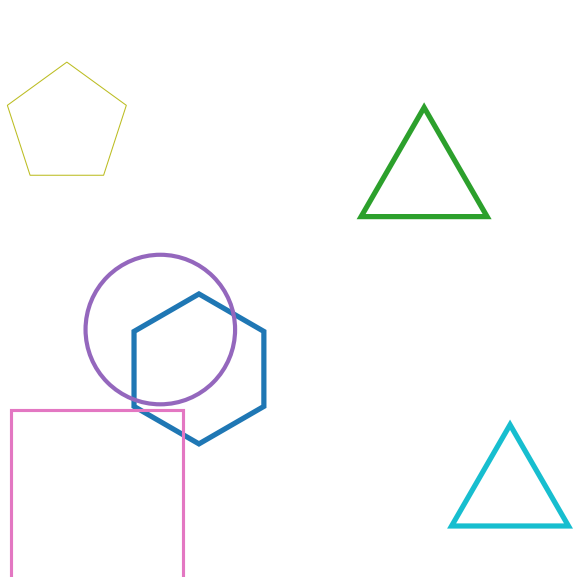[{"shape": "hexagon", "thickness": 2.5, "radius": 0.65, "center": [0.345, 0.36]}, {"shape": "triangle", "thickness": 2.5, "radius": 0.63, "center": [0.734, 0.687]}, {"shape": "circle", "thickness": 2, "radius": 0.65, "center": [0.278, 0.429]}, {"shape": "square", "thickness": 1.5, "radius": 0.75, "center": [0.168, 0.14]}, {"shape": "pentagon", "thickness": 0.5, "radius": 0.54, "center": [0.116, 0.783]}, {"shape": "triangle", "thickness": 2.5, "radius": 0.58, "center": [0.883, 0.147]}]